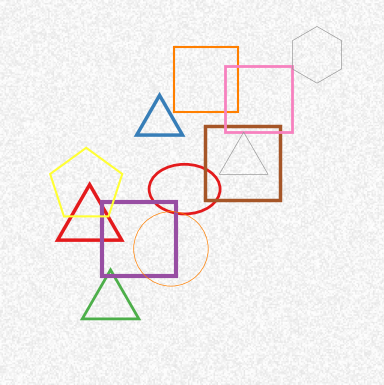[{"shape": "oval", "thickness": 2, "radius": 0.46, "center": [0.479, 0.509]}, {"shape": "triangle", "thickness": 2.5, "radius": 0.48, "center": [0.233, 0.424]}, {"shape": "triangle", "thickness": 2.5, "radius": 0.34, "center": [0.414, 0.684]}, {"shape": "triangle", "thickness": 2, "radius": 0.42, "center": [0.287, 0.214]}, {"shape": "square", "thickness": 3, "radius": 0.48, "center": [0.362, 0.38]}, {"shape": "circle", "thickness": 0.5, "radius": 0.48, "center": [0.444, 0.354]}, {"shape": "square", "thickness": 1.5, "radius": 0.42, "center": [0.534, 0.794]}, {"shape": "pentagon", "thickness": 1.5, "radius": 0.49, "center": [0.224, 0.518]}, {"shape": "square", "thickness": 2.5, "radius": 0.48, "center": [0.63, 0.577]}, {"shape": "square", "thickness": 2, "radius": 0.43, "center": [0.672, 0.743]}, {"shape": "triangle", "thickness": 0.5, "radius": 0.37, "center": [0.633, 0.584]}, {"shape": "hexagon", "thickness": 0.5, "radius": 0.37, "center": [0.823, 0.858]}]